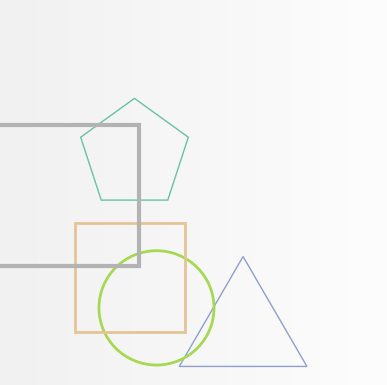[{"shape": "pentagon", "thickness": 1, "radius": 0.73, "center": [0.347, 0.598]}, {"shape": "triangle", "thickness": 1, "radius": 0.95, "center": [0.627, 0.143]}, {"shape": "circle", "thickness": 2, "radius": 0.74, "center": [0.404, 0.2]}, {"shape": "square", "thickness": 2, "radius": 0.71, "center": [0.336, 0.278]}, {"shape": "square", "thickness": 3, "radius": 0.91, "center": [0.175, 0.491]}]